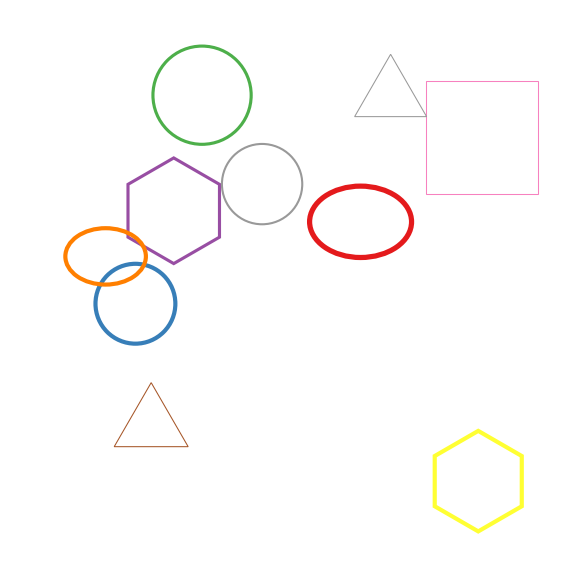[{"shape": "oval", "thickness": 2.5, "radius": 0.44, "center": [0.624, 0.615]}, {"shape": "circle", "thickness": 2, "radius": 0.35, "center": [0.234, 0.473]}, {"shape": "circle", "thickness": 1.5, "radius": 0.43, "center": [0.35, 0.834]}, {"shape": "hexagon", "thickness": 1.5, "radius": 0.46, "center": [0.301, 0.634]}, {"shape": "oval", "thickness": 2, "radius": 0.35, "center": [0.183, 0.555]}, {"shape": "hexagon", "thickness": 2, "radius": 0.44, "center": [0.828, 0.166]}, {"shape": "triangle", "thickness": 0.5, "radius": 0.37, "center": [0.262, 0.263]}, {"shape": "square", "thickness": 0.5, "radius": 0.49, "center": [0.835, 0.761]}, {"shape": "circle", "thickness": 1, "radius": 0.35, "center": [0.454, 0.68]}, {"shape": "triangle", "thickness": 0.5, "radius": 0.36, "center": [0.676, 0.833]}]